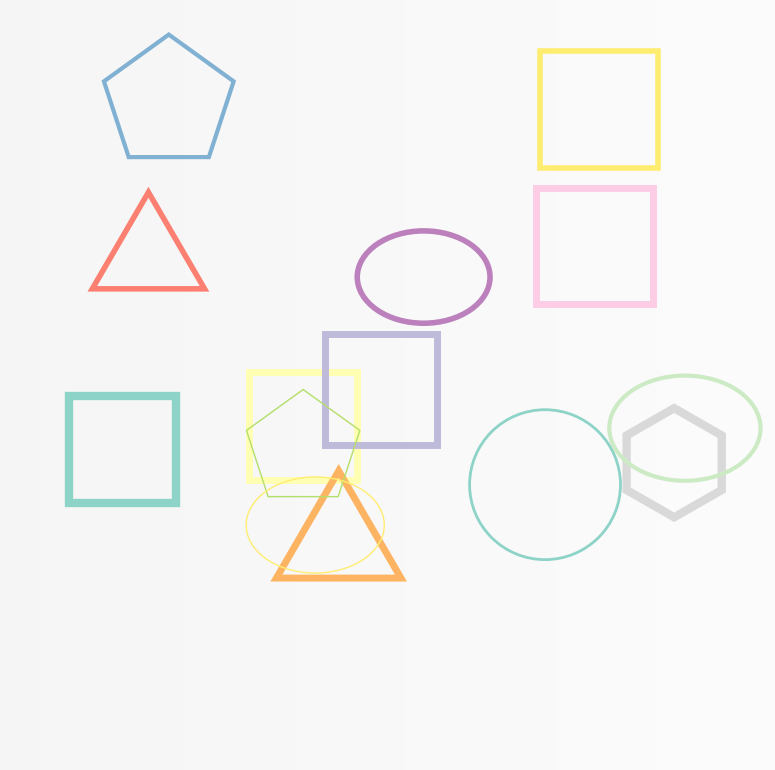[{"shape": "circle", "thickness": 1, "radius": 0.49, "center": [0.703, 0.371]}, {"shape": "square", "thickness": 3, "radius": 0.35, "center": [0.158, 0.416]}, {"shape": "square", "thickness": 2.5, "radius": 0.35, "center": [0.392, 0.447]}, {"shape": "square", "thickness": 2.5, "radius": 0.36, "center": [0.491, 0.494]}, {"shape": "triangle", "thickness": 2, "radius": 0.42, "center": [0.192, 0.667]}, {"shape": "pentagon", "thickness": 1.5, "radius": 0.44, "center": [0.218, 0.867]}, {"shape": "triangle", "thickness": 2.5, "radius": 0.46, "center": [0.437, 0.296]}, {"shape": "pentagon", "thickness": 0.5, "radius": 0.38, "center": [0.391, 0.417]}, {"shape": "square", "thickness": 2.5, "radius": 0.38, "center": [0.767, 0.68]}, {"shape": "hexagon", "thickness": 3, "radius": 0.35, "center": [0.87, 0.399]}, {"shape": "oval", "thickness": 2, "radius": 0.43, "center": [0.547, 0.64]}, {"shape": "oval", "thickness": 1.5, "radius": 0.49, "center": [0.884, 0.444]}, {"shape": "square", "thickness": 2, "radius": 0.38, "center": [0.773, 0.858]}, {"shape": "oval", "thickness": 0.5, "radius": 0.45, "center": [0.407, 0.318]}]